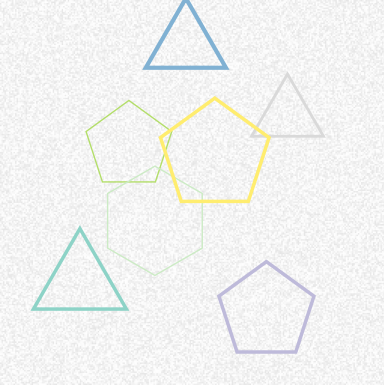[{"shape": "triangle", "thickness": 2.5, "radius": 0.7, "center": [0.208, 0.267]}, {"shape": "pentagon", "thickness": 2.5, "radius": 0.65, "center": [0.692, 0.191]}, {"shape": "triangle", "thickness": 3, "radius": 0.6, "center": [0.483, 0.884]}, {"shape": "pentagon", "thickness": 1, "radius": 0.59, "center": [0.335, 0.622]}, {"shape": "triangle", "thickness": 2, "radius": 0.54, "center": [0.747, 0.7]}, {"shape": "hexagon", "thickness": 1, "radius": 0.71, "center": [0.402, 0.427]}, {"shape": "pentagon", "thickness": 2.5, "radius": 0.74, "center": [0.558, 0.597]}]